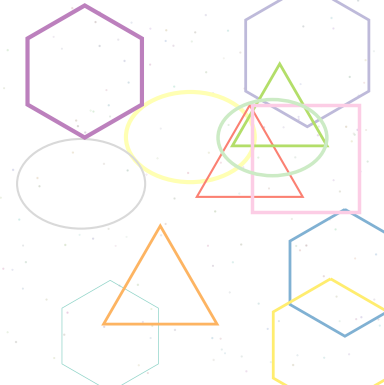[{"shape": "hexagon", "thickness": 0.5, "radius": 0.72, "center": [0.286, 0.127]}, {"shape": "oval", "thickness": 3, "radius": 0.84, "center": [0.494, 0.644]}, {"shape": "hexagon", "thickness": 2, "radius": 0.92, "center": [0.798, 0.856]}, {"shape": "triangle", "thickness": 1.5, "radius": 0.79, "center": [0.649, 0.568]}, {"shape": "hexagon", "thickness": 2, "radius": 0.82, "center": [0.896, 0.291]}, {"shape": "triangle", "thickness": 2, "radius": 0.85, "center": [0.416, 0.243]}, {"shape": "triangle", "thickness": 2, "radius": 0.71, "center": [0.726, 0.692]}, {"shape": "square", "thickness": 2.5, "radius": 0.7, "center": [0.794, 0.589]}, {"shape": "oval", "thickness": 1.5, "radius": 0.83, "center": [0.211, 0.523]}, {"shape": "hexagon", "thickness": 3, "radius": 0.86, "center": [0.22, 0.814]}, {"shape": "oval", "thickness": 2.5, "radius": 0.71, "center": [0.708, 0.643]}, {"shape": "hexagon", "thickness": 2, "radius": 0.86, "center": [0.859, 0.104]}]